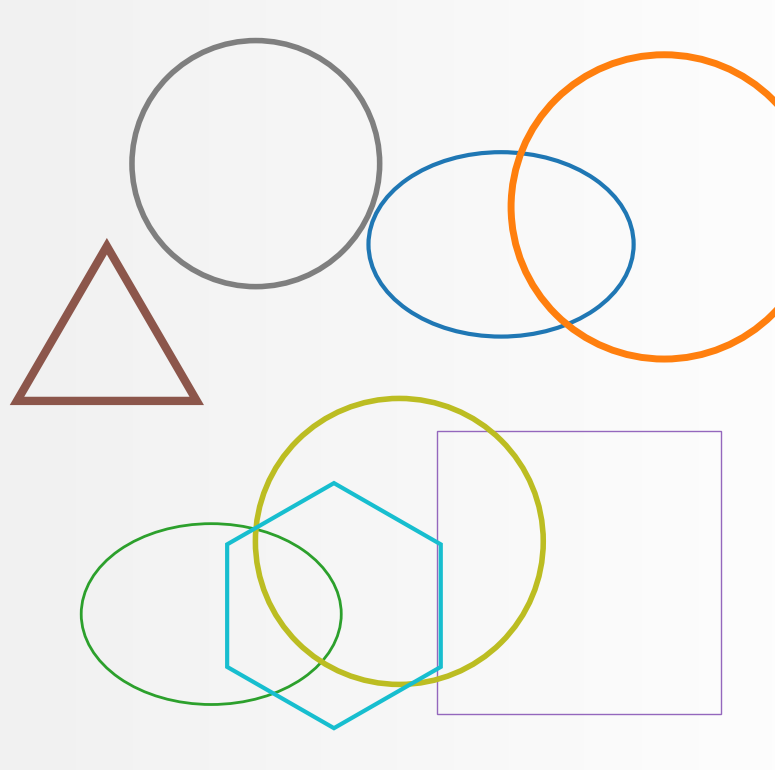[{"shape": "oval", "thickness": 1.5, "radius": 0.86, "center": [0.647, 0.683]}, {"shape": "circle", "thickness": 2.5, "radius": 0.99, "center": [0.857, 0.731]}, {"shape": "oval", "thickness": 1, "radius": 0.84, "center": [0.273, 0.202]}, {"shape": "square", "thickness": 0.5, "radius": 0.92, "center": [0.747, 0.256]}, {"shape": "triangle", "thickness": 3, "radius": 0.67, "center": [0.138, 0.546]}, {"shape": "circle", "thickness": 2, "radius": 0.8, "center": [0.33, 0.788]}, {"shape": "circle", "thickness": 2, "radius": 0.93, "center": [0.515, 0.297]}, {"shape": "hexagon", "thickness": 1.5, "radius": 0.8, "center": [0.431, 0.213]}]